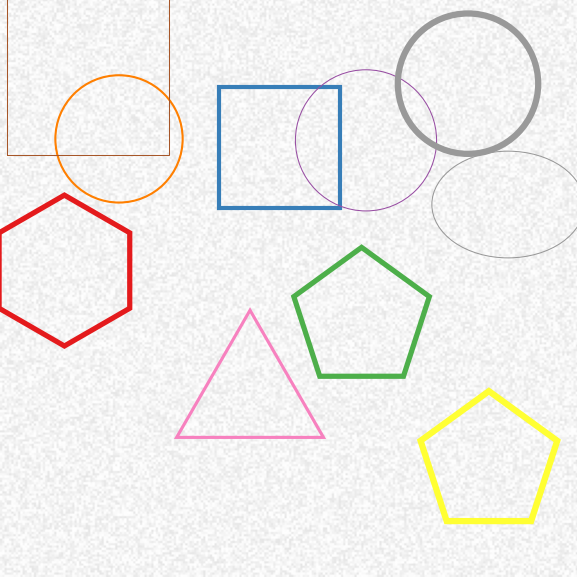[{"shape": "hexagon", "thickness": 2.5, "radius": 0.65, "center": [0.112, 0.531]}, {"shape": "square", "thickness": 2, "radius": 0.52, "center": [0.485, 0.744]}, {"shape": "pentagon", "thickness": 2.5, "radius": 0.62, "center": [0.626, 0.447]}, {"shape": "circle", "thickness": 0.5, "radius": 0.61, "center": [0.634, 0.756]}, {"shape": "circle", "thickness": 1, "radius": 0.55, "center": [0.206, 0.759]}, {"shape": "pentagon", "thickness": 3, "radius": 0.62, "center": [0.847, 0.197]}, {"shape": "square", "thickness": 0.5, "radius": 0.7, "center": [0.152, 0.871]}, {"shape": "triangle", "thickness": 1.5, "radius": 0.73, "center": [0.433, 0.315]}, {"shape": "circle", "thickness": 3, "radius": 0.61, "center": [0.81, 0.854]}, {"shape": "oval", "thickness": 0.5, "radius": 0.66, "center": [0.88, 0.645]}]